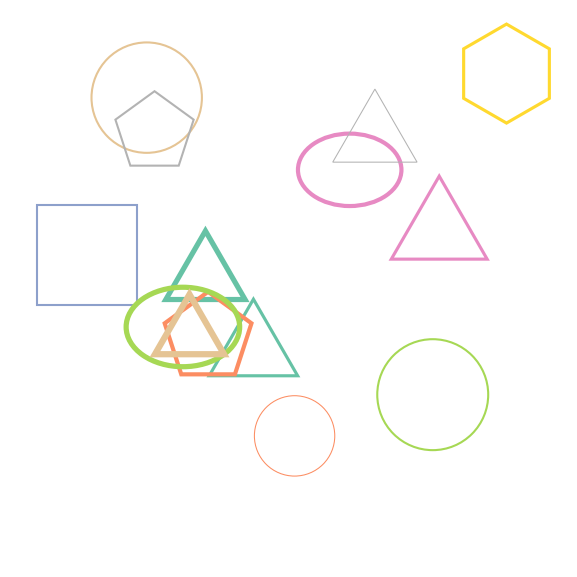[{"shape": "triangle", "thickness": 2.5, "radius": 0.4, "center": [0.356, 0.52]}, {"shape": "triangle", "thickness": 1.5, "radius": 0.44, "center": [0.439, 0.393]}, {"shape": "pentagon", "thickness": 2, "radius": 0.4, "center": [0.36, 0.415]}, {"shape": "circle", "thickness": 0.5, "radius": 0.35, "center": [0.51, 0.244]}, {"shape": "square", "thickness": 1, "radius": 0.43, "center": [0.151, 0.557]}, {"shape": "triangle", "thickness": 1.5, "radius": 0.48, "center": [0.761, 0.598]}, {"shape": "oval", "thickness": 2, "radius": 0.45, "center": [0.606, 0.705]}, {"shape": "oval", "thickness": 2.5, "radius": 0.49, "center": [0.317, 0.433]}, {"shape": "circle", "thickness": 1, "radius": 0.48, "center": [0.749, 0.316]}, {"shape": "hexagon", "thickness": 1.5, "radius": 0.43, "center": [0.877, 0.872]}, {"shape": "triangle", "thickness": 3, "radius": 0.35, "center": [0.328, 0.42]}, {"shape": "circle", "thickness": 1, "radius": 0.48, "center": [0.254, 0.83]}, {"shape": "triangle", "thickness": 0.5, "radius": 0.42, "center": [0.649, 0.761]}, {"shape": "pentagon", "thickness": 1, "radius": 0.36, "center": [0.268, 0.77]}]